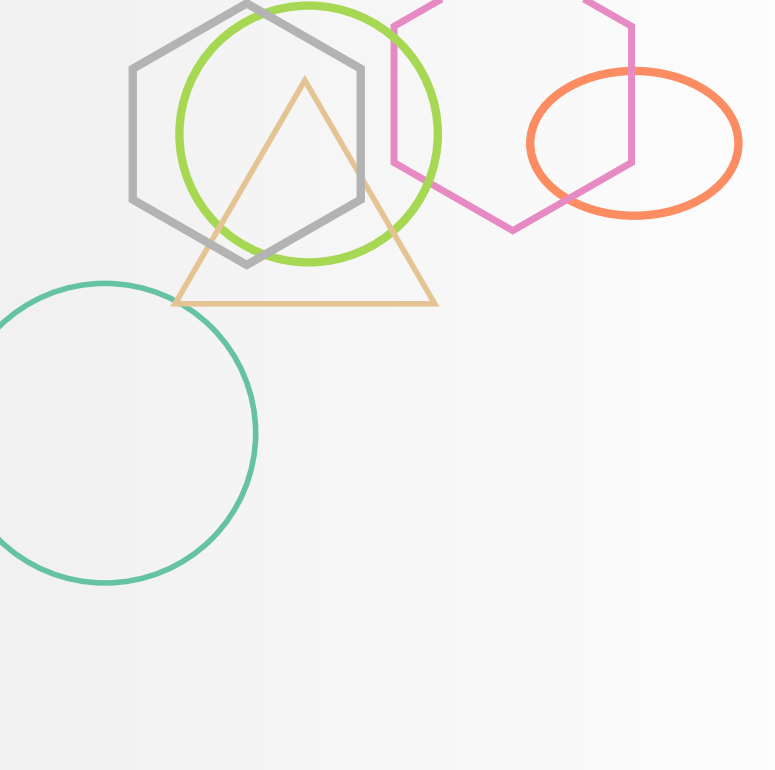[{"shape": "circle", "thickness": 2, "radius": 0.97, "center": [0.135, 0.437]}, {"shape": "oval", "thickness": 3, "radius": 0.67, "center": [0.818, 0.814]}, {"shape": "hexagon", "thickness": 2.5, "radius": 0.88, "center": [0.662, 0.877]}, {"shape": "circle", "thickness": 3, "radius": 0.83, "center": [0.398, 0.826]}, {"shape": "triangle", "thickness": 2, "radius": 0.97, "center": [0.393, 0.702]}, {"shape": "hexagon", "thickness": 3, "radius": 0.85, "center": [0.318, 0.826]}]